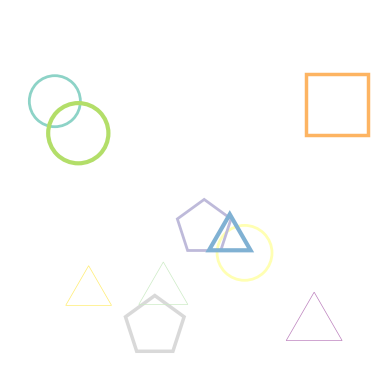[{"shape": "circle", "thickness": 2, "radius": 0.33, "center": [0.142, 0.737]}, {"shape": "circle", "thickness": 2, "radius": 0.36, "center": [0.635, 0.343]}, {"shape": "pentagon", "thickness": 2, "radius": 0.37, "center": [0.53, 0.409]}, {"shape": "triangle", "thickness": 3, "radius": 0.31, "center": [0.597, 0.381]}, {"shape": "square", "thickness": 2.5, "radius": 0.4, "center": [0.875, 0.728]}, {"shape": "circle", "thickness": 3, "radius": 0.39, "center": [0.203, 0.654]}, {"shape": "pentagon", "thickness": 2.5, "radius": 0.4, "center": [0.402, 0.152]}, {"shape": "triangle", "thickness": 0.5, "radius": 0.42, "center": [0.816, 0.157]}, {"shape": "triangle", "thickness": 0.5, "radius": 0.37, "center": [0.424, 0.246]}, {"shape": "triangle", "thickness": 0.5, "radius": 0.34, "center": [0.23, 0.241]}]